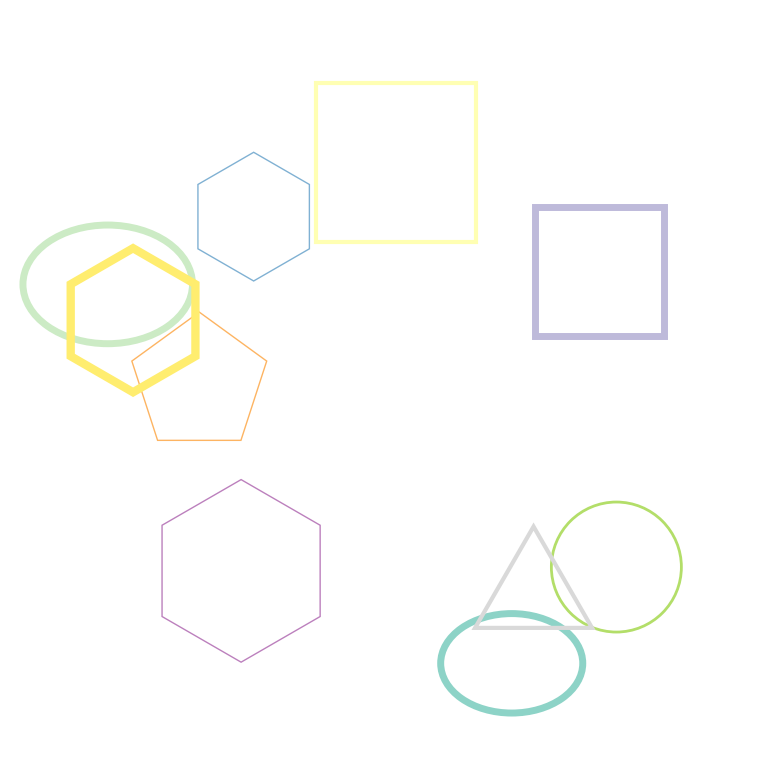[{"shape": "oval", "thickness": 2.5, "radius": 0.46, "center": [0.665, 0.139]}, {"shape": "square", "thickness": 1.5, "radius": 0.52, "center": [0.514, 0.789]}, {"shape": "square", "thickness": 2.5, "radius": 0.42, "center": [0.779, 0.647]}, {"shape": "hexagon", "thickness": 0.5, "radius": 0.42, "center": [0.329, 0.719]}, {"shape": "pentagon", "thickness": 0.5, "radius": 0.46, "center": [0.259, 0.503]}, {"shape": "circle", "thickness": 1, "radius": 0.42, "center": [0.8, 0.264]}, {"shape": "triangle", "thickness": 1.5, "radius": 0.44, "center": [0.693, 0.228]}, {"shape": "hexagon", "thickness": 0.5, "radius": 0.59, "center": [0.313, 0.259]}, {"shape": "oval", "thickness": 2.5, "radius": 0.55, "center": [0.14, 0.631]}, {"shape": "hexagon", "thickness": 3, "radius": 0.47, "center": [0.173, 0.584]}]